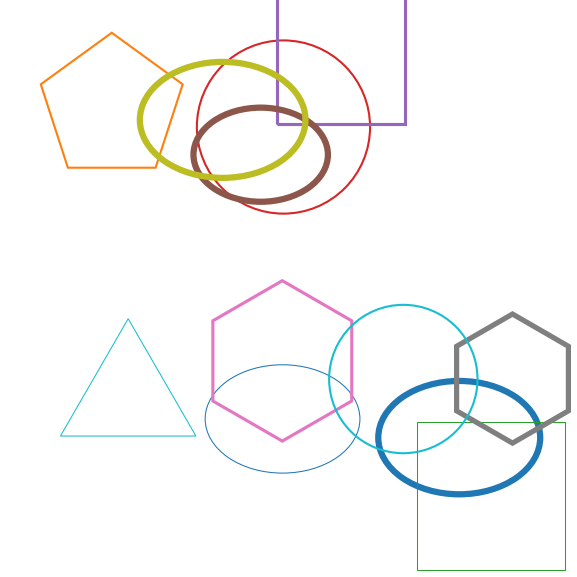[{"shape": "oval", "thickness": 3, "radius": 0.7, "center": [0.795, 0.241]}, {"shape": "oval", "thickness": 0.5, "radius": 0.67, "center": [0.489, 0.274]}, {"shape": "pentagon", "thickness": 1, "radius": 0.65, "center": [0.193, 0.813]}, {"shape": "square", "thickness": 0.5, "radius": 0.64, "center": [0.85, 0.141]}, {"shape": "circle", "thickness": 1, "radius": 0.75, "center": [0.491, 0.779]}, {"shape": "square", "thickness": 1.5, "radius": 0.55, "center": [0.59, 0.895]}, {"shape": "oval", "thickness": 3, "radius": 0.58, "center": [0.451, 0.731]}, {"shape": "hexagon", "thickness": 1.5, "radius": 0.69, "center": [0.489, 0.374]}, {"shape": "hexagon", "thickness": 2.5, "radius": 0.56, "center": [0.887, 0.344]}, {"shape": "oval", "thickness": 3, "radius": 0.72, "center": [0.386, 0.792]}, {"shape": "circle", "thickness": 1, "radius": 0.64, "center": [0.698, 0.343]}, {"shape": "triangle", "thickness": 0.5, "radius": 0.68, "center": [0.222, 0.312]}]